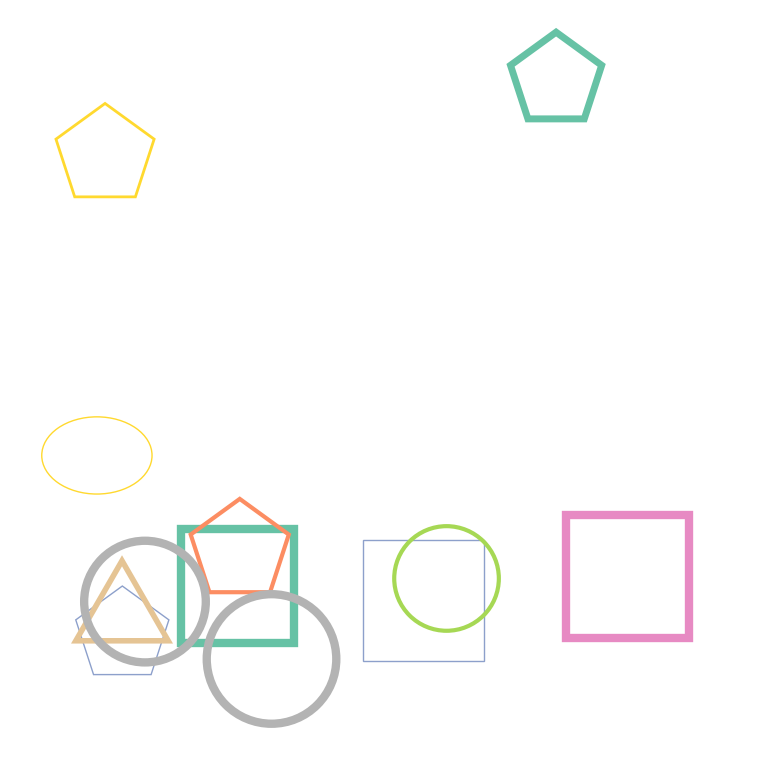[{"shape": "square", "thickness": 3, "radius": 0.37, "center": [0.308, 0.239]}, {"shape": "pentagon", "thickness": 2.5, "radius": 0.31, "center": [0.722, 0.896]}, {"shape": "pentagon", "thickness": 1.5, "radius": 0.33, "center": [0.311, 0.285]}, {"shape": "pentagon", "thickness": 0.5, "radius": 0.32, "center": [0.159, 0.175]}, {"shape": "square", "thickness": 0.5, "radius": 0.39, "center": [0.551, 0.221]}, {"shape": "square", "thickness": 3, "radius": 0.4, "center": [0.815, 0.251]}, {"shape": "circle", "thickness": 1.5, "radius": 0.34, "center": [0.58, 0.249]}, {"shape": "pentagon", "thickness": 1, "radius": 0.34, "center": [0.136, 0.799]}, {"shape": "oval", "thickness": 0.5, "radius": 0.36, "center": [0.126, 0.409]}, {"shape": "triangle", "thickness": 2, "radius": 0.35, "center": [0.158, 0.202]}, {"shape": "circle", "thickness": 3, "radius": 0.42, "center": [0.353, 0.144]}, {"shape": "circle", "thickness": 3, "radius": 0.39, "center": [0.188, 0.219]}]